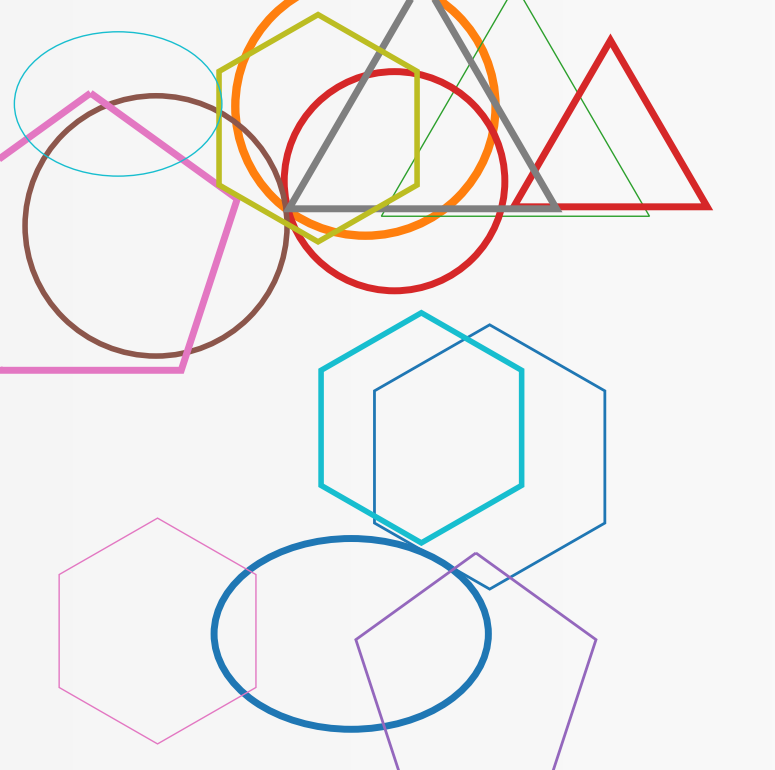[{"shape": "hexagon", "thickness": 1, "radius": 0.86, "center": [0.632, 0.407]}, {"shape": "oval", "thickness": 2.5, "radius": 0.88, "center": [0.453, 0.177]}, {"shape": "circle", "thickness": 3, "radius": 0.84, "center": [0.472, 0.862]}, {"shape": "triangle", "thickness": 0.5, "radius": 1.0, "center": [0.665, 0.819]}, {"shape": "circle", "thickness": 2.5, "radius": 0.71, "center": [0.509, 0.765]}, {"shape": "triangle", "thickness": 2.5, "radius": 0.72, "center": [0.788, 0.803]}, {"shape": "pentagon", "thickness": 1, "radius": 0.81, "center": [0.614, 0.119]}, {"shape": "circle", "thickness": 2, "radius": 0.85, "center": [0.201, 0.707]}, {"shape": "pentagon", "thickness": 2.5, "radius": 1.0, "center": [0.117, 0.68]}, {"shape": "hexagon", "thickness": 0.5, "radius": 0.73, "center": [0.203, 0.18]}, {"shape": "triangle", "thickness": 2.5, "radius": 1.0, "center": [0.545, 0.829]}, {"shape": "hexagon", "thickness": 2, "radius": 0.74, "center": [0.41, 0.833]}, {"shape": "oval", "thickness": 0.5, "radius": 0.67, "center": [0.152, 0.865]}, {"shape": "hexagon", "thickness": 2, "radius": 0.75, "center": [0.544, 0.444]}]